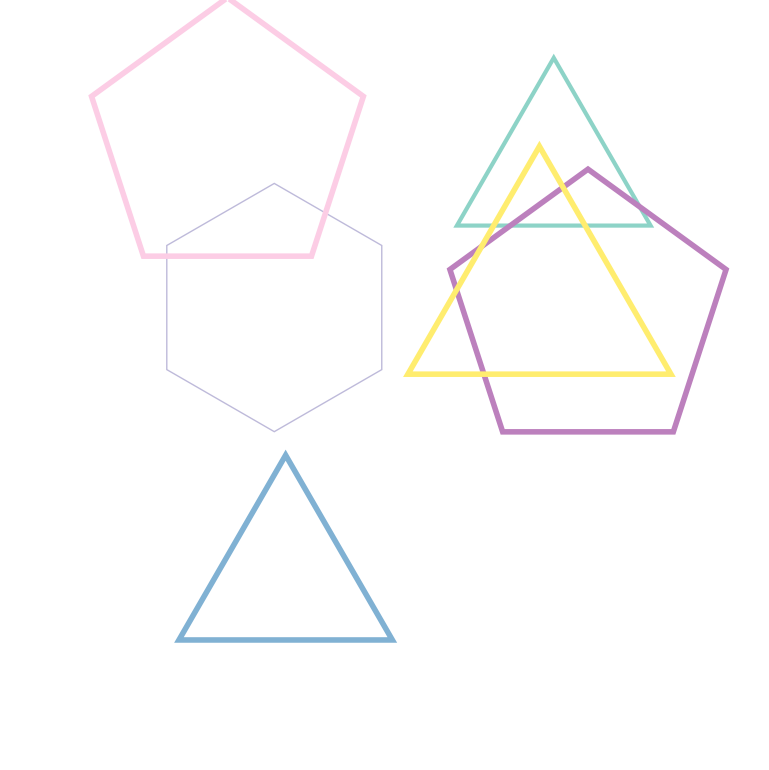[{"shape": "triangle", "thickness": 1.5, "radius": 0.73, "center": [0.719, 0.78]}, {"shape": "hexagon", "thickness": 0.5, "radius": 0.81, "center": [0.356, 0.601]}, {"shape": "triangle", "thickness": 2, "radius": 0.8, "center": [0.371, 0.249]}, {"shape": "pentagon", "thickness": 2, "radius": 0.93, "center": [0.295, 0.817]}, {"shape": "pentagon", "thickness": 2, "radius": 0.94, "center": [0.764, 0.592]}, {"shape": "triangle", "thickness": 2, "radius": 0.99, "center": [0.701, 0.613]}]